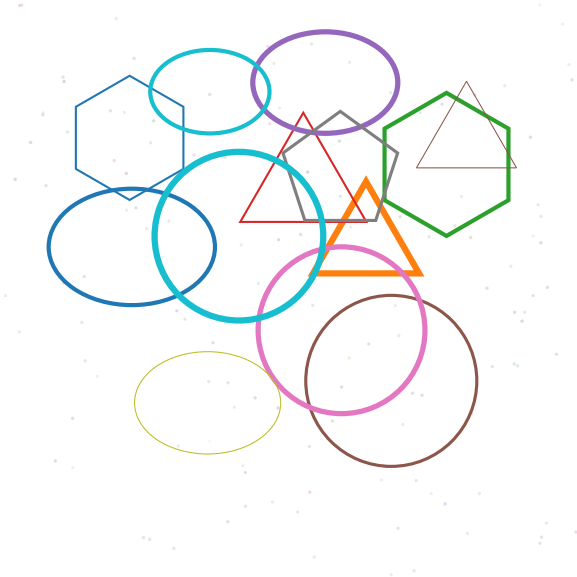[{"shape": "oval", "thickness": 2, "radius": 0.72, "center": [0.228, 0.572]}, {"shape": "hexagon", "thickness": 1, "radius": 0.54, "center": [0.224, 0.76]}, {"shape": "triangle", "thickness": 3, "radius": 0.53, "center": [0.634, 0.579]}, {"shape": "hexagon", "thickness": 2, "radius": 0.62, "center": [0.773, 0.714]}, {"shape": "triangle", "thickness": 1, "radius": 0.63, "center": [0.525, 0.678]}, {"shape": "oval", "thickness": 2.5, "radius": 0.63, "center": [0.563, 0.856]}, {"shape": "triangle", "thickness": 0.5, "radius": 0.5, "center": [0.808, 0.758]}, {"shape": "circle", "thickness": 1.5, "radius": 0.74, "center": [0.678, 0.34]}, {"shape": "circle", "thickness": 2.5, "radius": 0.72, "center": [0.591, 0.427]}, {"shape": "pentagon", "thickness": 1.5, "radius": 0.52, "center": [0.589, 0.702]}, {"shape": "oval", "thickness": 0.5, "radius": 0.63, "center": [0.36, 0.302]}, {"shape": "circle", "thickness": 3, "radius": 0.73, "center": [0.414, 0.59]}, {"shape": "oval", "thickness": 2, "radius": 0.52, "center": [0.363, 0.84]}]